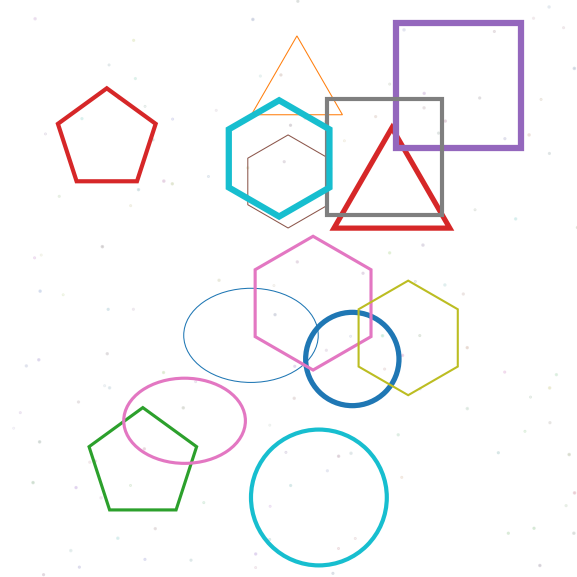[{"shape": "circle", "thickness": 2.5, "radius": 0.4, "center": [0.61, 0.378]}, {"shape": "oval", "thickness": 0.5, "radius": 0.58, "center": [0.435, 0.418]}, {"shape": "triangle", "thickness": 0.5, "radius": 0.46, "center": [0.514, 0.846]}, {"shape": "pentagon", "thickness": 1.5, "radius": 0.49, "center": [0.247, 0.195]}, {"shape": "pentagon", "thickness": 2, "radius": 0.44, "center": [0.185, 0.757]}, {"shape": "triangle", "thickness": 2.5, "radius": 0.58, "center": [0.679, 0.662]}, {"shape": "square", "thickness": 3, "radius": 0.54, "center": [0.795, 0.851]}, {"shape": "hexagon", "thickness": 0.5, "radius": 0.4, "center": [0.499, 0.685]}, {"shape": "oval", "thickness": 1.5, "radius": 0.53, "center": [0.32, 0.271]}, {"shape": "hexagon", "thickness": 1.5, "radius": 0.58, "center": [0.542, 0.474]}, {"shape": "square", "thickness": 2, "radius": 0.5, "center": [0.665, 0.727]}, {"shape": "hexagon", "thickness": 1, "radius": 0.5, "center": [0.707, 0.414]}, {"shape": "hexagon", "thickness": 3, "radius": 0.5, "center": [0.483, 0.725]}, {"shape": "circle", "thickness": 2, "radius": 0.59, "center": [0.552, 0.138]}]